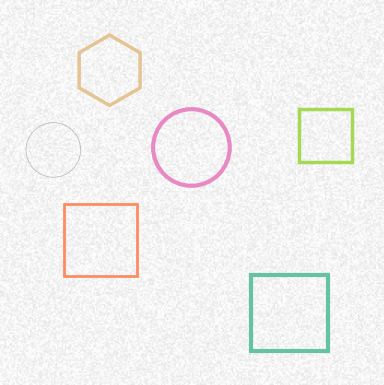[{"shape": "square", "thickness": 3, "radius": 0.5, "center": [0.753, 0.187]}, {"shape": "square", "thickness": 2, "radius": 0.47, "center": [0.261, 0.376]}, {"shape": "circle", "thickness": 3, "radius": 0.5, "center": [0.497, 0.617]}, {"shape": "square", "thickness": 2.5, "radius": 0.35, "center": [0.845, 0.648]}, {"shape": "hexagon", "thickness": 2.5, "radius": 0.46, "center": [0.285, 0.817]}, {"shape": "circle", "thickness": 0.5, "radius": 0.35, "center": [0.139, 0.611]}]